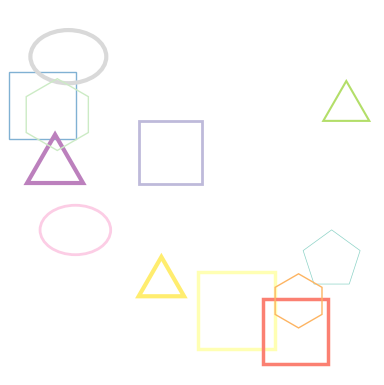[{"shape": "pentagon", "thickness": 0.5, "radius": 0.39, "center": [0.861, 0.325]}, {"shape": "square", "thickness": 2.5, "radius": 0.5, "center": [0.614, 0.193]}, {"shape": "square", "thickness": 2, "radius": 0.41, "center": [0.443, 0.604]}, {"shape": "square", "thickness": 2.5, "radius": 0.42, "center": [0.768, 0.138]}, {"shape": "square", "thickness": 1, "radius": 0.43, "center": [0.11, 0.726]}, {"shape": "hexagon", "thickness": 1, "radius": 0.35, "center": [0.775, 0.219]}, {"shape": "triangle", "thickness": 1.5, "radius": 0.35, "center": [0.899, 0.721]}, {"shape": "oval", "thickness": 2, "radius": 0.46, "center": [0.196, 0.403]}, {"shape": "oval", "thickness": 3, "radius": 0.49, "center": [0.178, 0.853]}, {"shape": "triangle", "thickness": 3, "radius": 0.42, "center": [0.143, 0.567]}, {"shape": "hexagon", "thickness": 1, "radius": 0.47, "center": [0.149, 0.702]}, {"shape": "triangle", "thickness": 3, "radius": 0.34, "center": [0.419, 0.265]}]